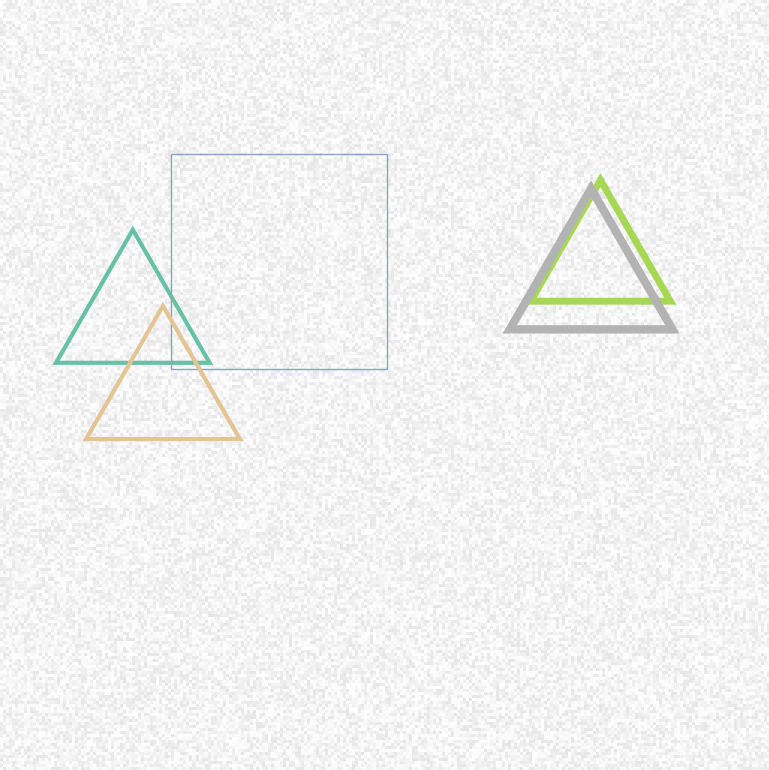[{"shape": "triangle", "thickness": 1.5, "radius": 0.58, "center": [0.173, 0.586]}, {"shape": "square", "thickness": 0.5, "radius": 0.7, "center": [0.363, 0.66]}, {"shape": "triangle", "thickness": 2.5, "radius": 0.52, "center": [0.78, 0.661]}, {"shape": "triangle", "thickness": 1.5, "radius": 0.58, "center": [0.212, 0.487]}, {"shape": "triangle", "thickness": 3, "radius": 0.61, "center": [0.768, 0.633]}]